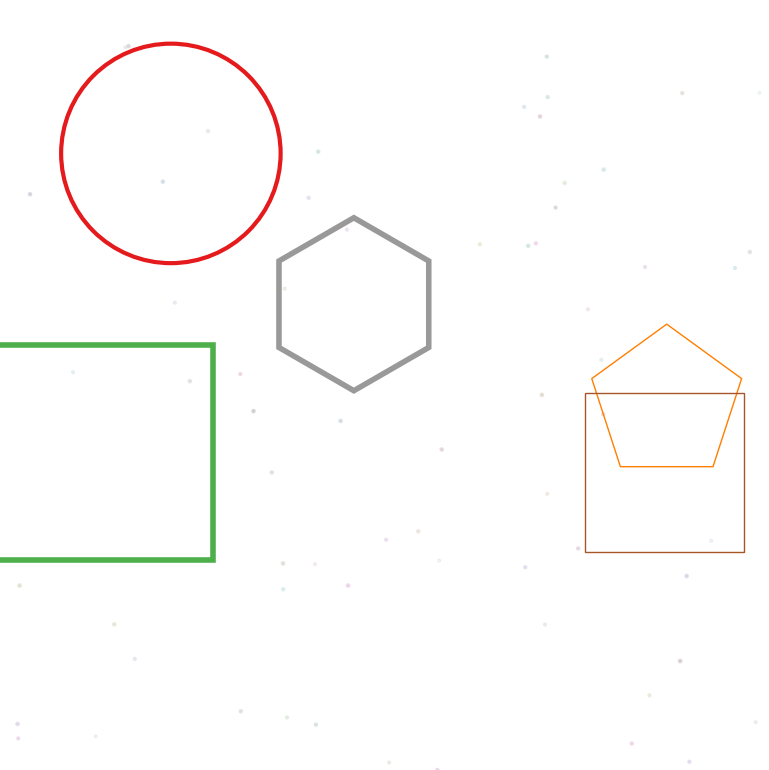[{"shape": "circle", "thickness": 1.5, "radius": 0.71, "center": [0.222, 0.801]}, {"shape": "square", "thickness": 2, "radius": 0.7, "center": [0.137, 0.413]}, {"shape": "pentagon", "thickness": 0.5, "radius": 0.51, "center": [0.866, 0.477]}, {"shape": "square", "thickness": 0.5, "radius": 0.52, "center": [0.863, 0.386]}, {"shape": "hexagon", "thickness": 2, "radius": 0.56, "center": [0.46, 0.605]}]